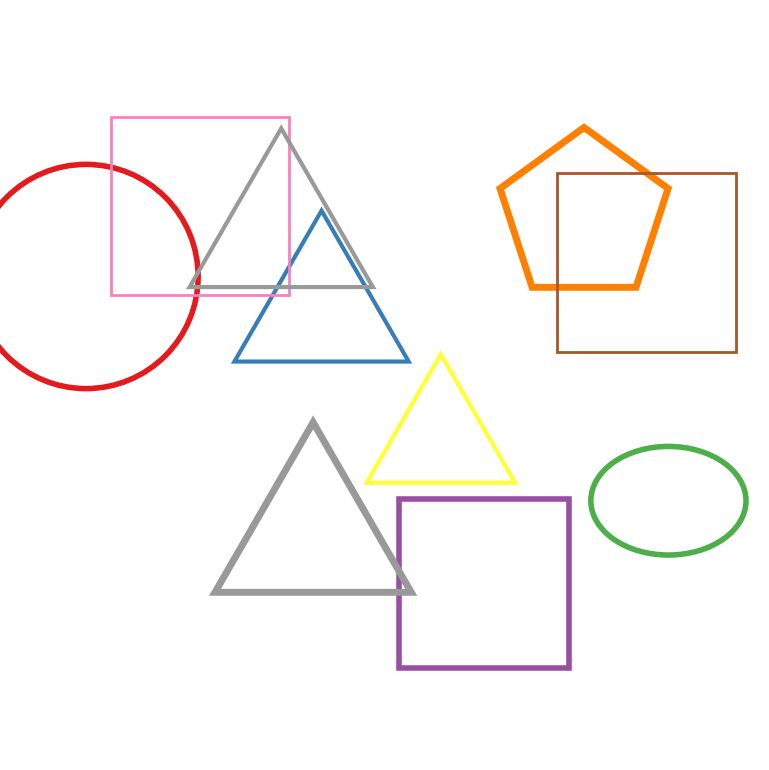[{"shape": "circle", "thickness": 2, "radius": 0.73, "center": [0.112, 0.641]}, {"shape": "triangle", "thickness": 1.5, "radius": 0.65, "center": [0.418, 0.596]}, {"shape": "oval", "thickness": 2, "radius": 0.5, "center": [0.868, 0.35]}, {"shape": "square", "thickness": 2, "radius": 0.55, "center": [0.628, 0.243]}, {"shape": "pentagon", "thickness": 2.5, "radius": 0.57, "center": [0.759, 0.72]}, {"shape": "triangle", "thickness": 1.5, "radius": 0.56, "center": [0.573, 0.429]}, {"shape": "square", "thickness": 1, "radius": 0.58, "center": [0.84, 0.659]}, {"shape": "square", "thickness": 1, "radius": 0.58, "center": [0.26, 0.732]}, {"shape": "triangle", "thickness": 2.5, "radius": 0.74, "center": [0.407, 0.304]}, {"shape": "triangle", "thickness": 1.5, "radius": 0.69, "center": [0.365, 0.696]}]